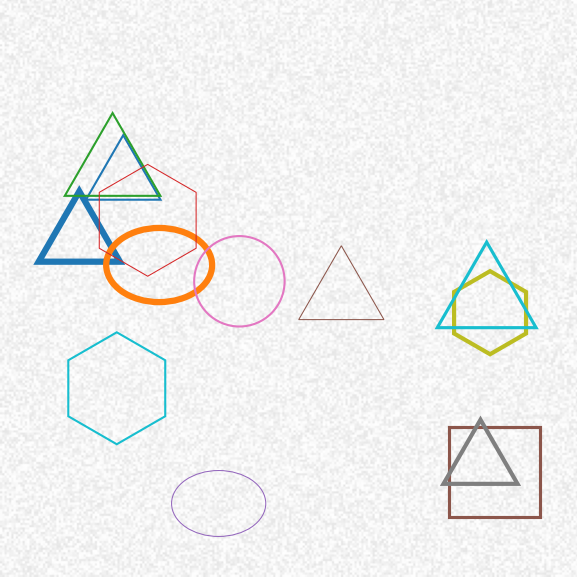[{"shape": "triangle", "thickness": 3, "radius": 0.41, "center": [0.137, 0.587]}, {"shape": "triangle", "thickness": 1, "radius": 0.37, "center": [0.213, 0.691]}, {"shape": "oval", "thickness": 3, "radius": 0.46, "center": [0.276, 0.54]}, {"shape": "triangle", "thickness": 1, "radius": 0.48, "center": [0.195, 0.708]}, {"shape": "hexagon", "thickness": 0.5, "radius": 0.48, "center": [0.256, 0.618]}, {"shape": "oval", "thickness": 0.5, "radius": 0.41, "center": [0.379, 0.127]}, {"shape": "square", "thickness": 1.5, "radius": 0.39, "center": [0.857, 0.182]}, {"shape": "triangle", "thickness": 0.5, "radius": 0.43, "center": [0.591, 0.488]}, {"shape": "circle", "thickness": 1, "radius": 0.39, "center": [0.415, 0.512]}, {"shape": "triangle", "thickness": 2, "radius": 0.37, "center": [0.832, 0.198]}, {"shape": "hexagon", "thickness": 2, "radius": 0.36, "center": [0.849, 0.458]}, {"shape": "hexagon", "thickness": 1, "radius": 0.48, "center": [0.202, 0.327]}, {"shape": "triangle", "thickness": 1.5, "radius": 0.49, "center": [0.843, 0.481]}]